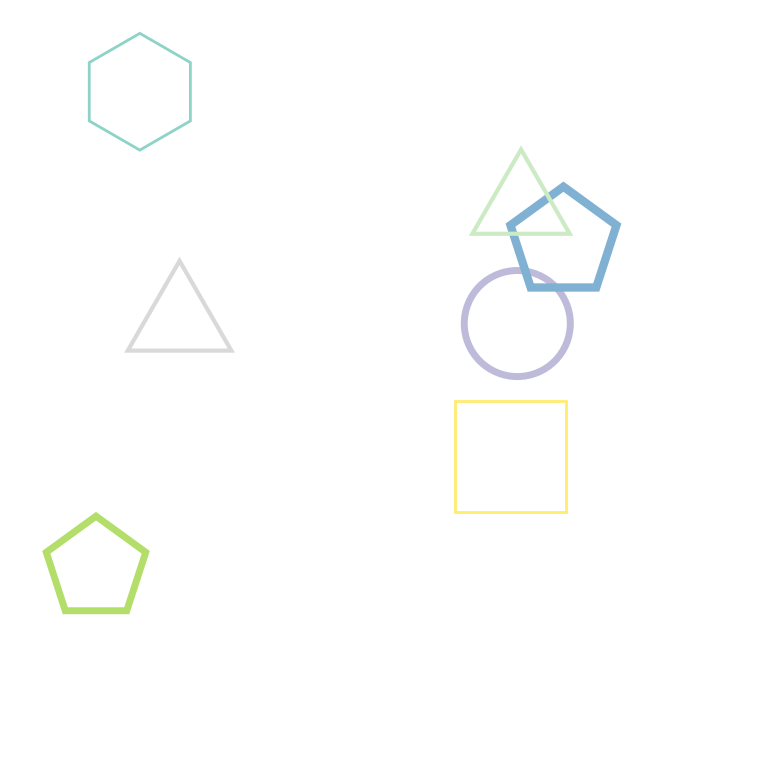[{"shape": "hexagon", "thickness": 1, "radius": 0.38, "center": [0.182, 0.881]}, {"shape": "circle", "thickness": 2.5, "radius": 0.34, "center": [0.672, 0.58]}, {"shape": "pentagon", "thickness": 3, "radius": 0.36, "center": [0.732, 0.685]}, {"shape": "pentagon", "thickness": 2.5, "radius": 0.34, "center": [0.125, 0.262]}, {"shape": "triangle", "thickness": 1.5, "radius": 0.39, "center": [0.233, 0.584]}, {"shape": "triangle", "thickness": 1.5, "radius": 0.36, "center": [0.677, 0.733]}, {"shape": "square", "thickness": 1, "radius": 0.36, "center": [0.663, 0.407]}]